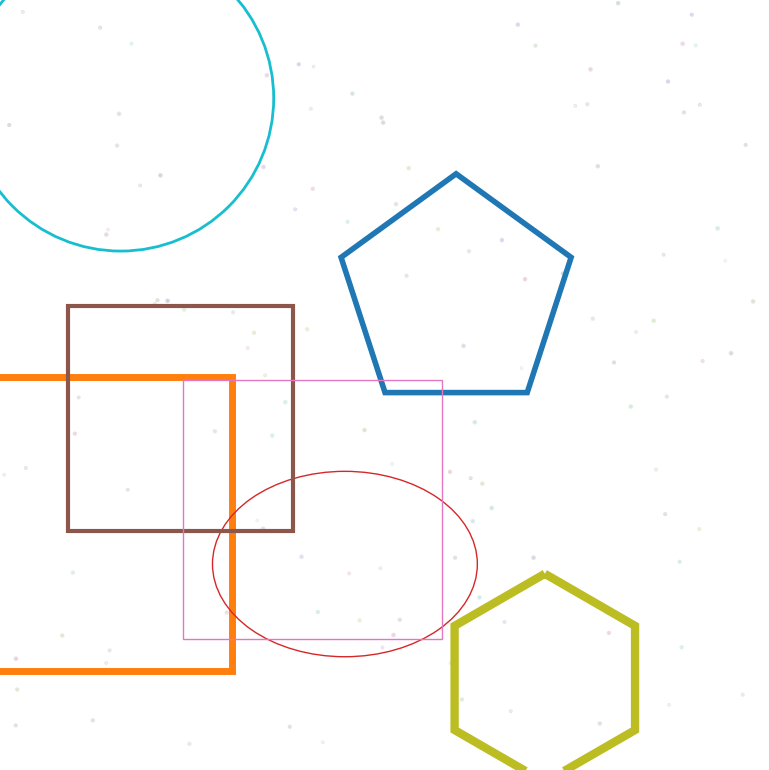[{"shape": "pentagon", "thickness": 2, "radius": 0.79, "center": [0.592, 0.617]}, {"shape": "square", "thickness": 2.5, "radius": 0.95, "center": [0.11, 0.32]}, {"shape": "oval", "thickness": 0.5, "radius": 0.86, "center": [0.448, 0.267]}, {"shape": "square", "thickness": 1.5, "radius": 0.73, "center": [0.234, 0.457]}, {"shape": "square", "thickness": 0.5, "radius": 0.84, "center": [0.406, 0.339]}, {"shape": "hexagon", "thickness": 3, "radius": 0.68, "center": [0.708, 0.12]}, {"shape": "circle", "thickness": 1, "radius": 0.99, "center": [0.157, 0.873]}]